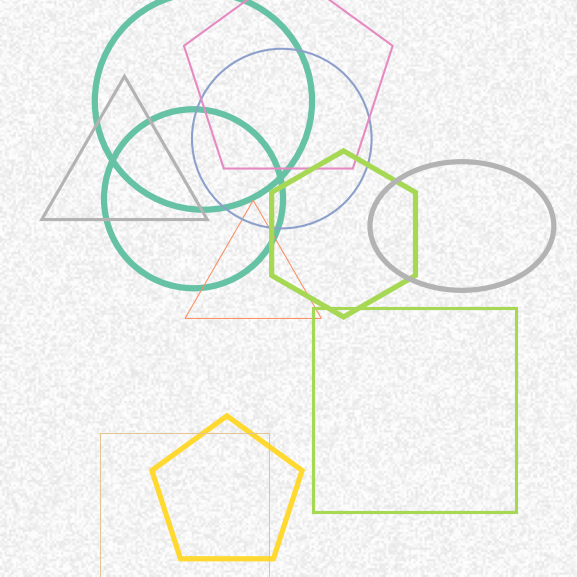[{"shape": "circle", "thickness": 3, "radius": 0.77, "center": [0.335, 0.655]}, {"shape": "circle", "thickness": 3, "radius": 0.94, "center": [0.352, 0.824]}, {"shape": "triangle", "thickness": 0.5, "radius": 0.68, "center": [0.438, 0.516]}, {"shape": "circle", "thickness": 1, "radius": 0.78, "center": [0.488, 0.759]}, {"shape": "pentagon", "thickness": 1, "radius": 0.95, "center": [0.499, 0.861]}, {"shape": "square", "thickness": 1.5, "radius": 0.88, "center": [0.717, 0.289]}, {"shape": "hexagon", "thickness": 2.5, "radius": 0.72, "center": [0.595, 0.594]}, {"shape": "pentagon", "thickness": 2.5, "radius": 0.68, "center": [0.393, 0.142]}, {"shape": "square", "thickness": 0.5, "radius": 0.73, "center": [0.32, 0.102]}, {"shape": "triangle", "thickness": 1.5, "radius": 0.83, "center": [0.216, 0.702]}, {"shape": "oval", "thickness": 2.5, "radius": 0.8, "center": [0.8, 0.608]}]